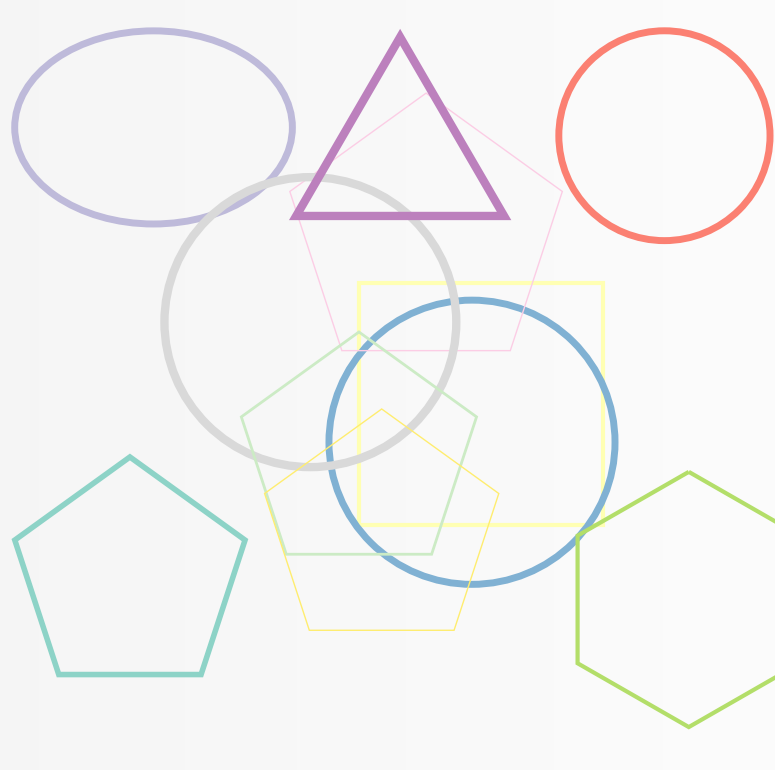[{"shape": "pentagon", "thickness": 2, "radius": 0.78, "center": [0.168, 0.25]}, {"shape": "square", "thickness": 1.5, "radius": 0.79, "center": [0.621, 0.475]}, {"shape": "oval", "thickness": 2.5, "radius": 0.9, "center": [0.198, 0.835]}, {"shape": "circle", "thickness": 2.5, "radius": 0.68, "center": [0.857, 0.824]}, {"shape": "circle", "thickness": 2.5, "radius": 0.92, "center": [0.609, 0.426]}, {"shape": "hexagon", "thickness": 1.5, "radius": 0.83, "center": [0.889, 0.221]}, {"shape": "pentagon", "thickness": 0.5, "radius": 0.92, "center": [0.55, 0.694]}, {"shape": "circle", "thickness": 3, "radius": 0.94, "center": [0.4, 0.582]}, {"shape": "triangle", "thickness": 3, "radius": 0.77, "center": [0.516, 0.797]}, {"shape": "pentagon", "thickness": 1, "radius": 0.8, "center": [0.463, 0.409]}, {"shape": "pentagon", "thickness": 0.5, "radius": 0.79, "center": [0.493, 0.31]}]